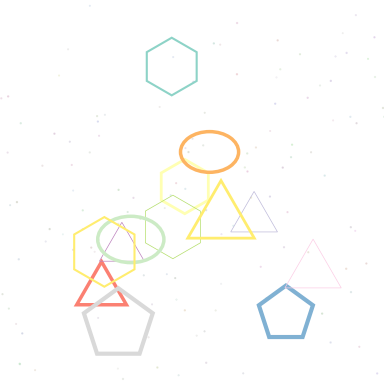[{"shape": "hexagon", "thickness": 1.5, "radius": 0.37, "center": [0.446, 0.827]}, {"shape": "hexagon", "thickness": 2, "radius": 0.35, "center": [0.48, 0.516]}, {"shape": "triangle", "thickness": 0.5, "radius": 0.35, "center": [0.66, 0.433]}, {"shape": "triangle", "thickness": 2.5, "radius": 0.37, "center": [0.264, 0.246]}, {"shape": "pentagon", "thickness": 3, "radius": 0.37, "center": [0.743, 0.184]}, {"shape": "oval", "thickness": 2.5, "radius": 0.38, "center": [0.544, 0.605]}, {"shape": "hexagon", "thickness": 0.5, "radius": 0.41, "center": [0.449, 0.411]}, {"shape": "triangle", "thickness": 0.5, "radius": 0.42, "center": [0.813, 0.294]}, {"shape": "pentagon", "thickness": 3, "radius": 0.47, "center": [0.307, 0.157]}, {"shape": "triangle", "thickness": 0.5, "radius": 0.34, "center": [0.317, 0.355]}, {"shape": "oval", "thickness": 2.5, "radius": 0.43, "center": [0.34, 0.378]}, {"shape": "triangle", "thickness": 2, "radius": 0.5, "center": [0.574, 0.431]}, {"shape": "hexagon", "thickness": 1.5, "radius": 0.45, "center": [0.271, 0.346]}]